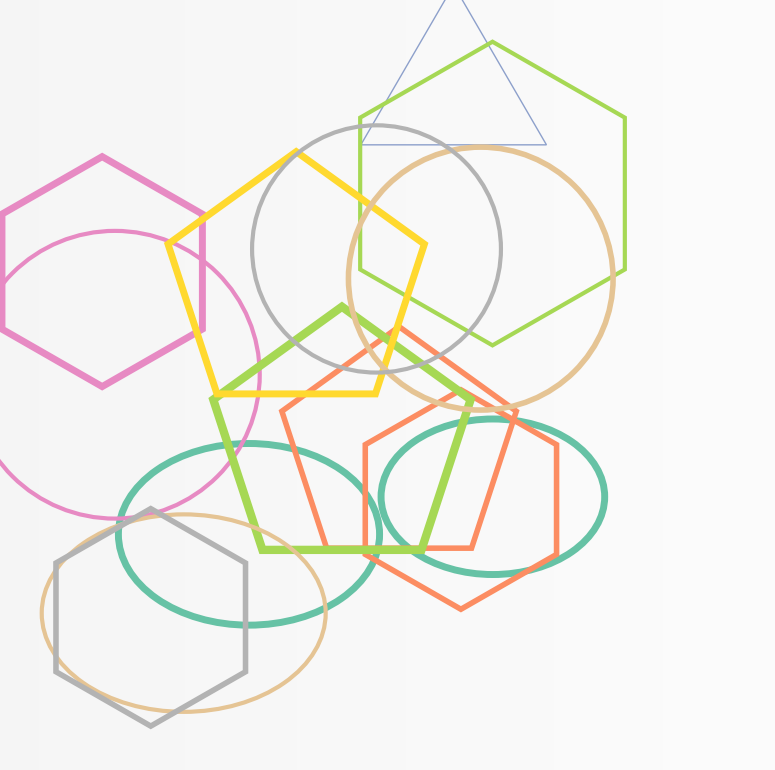[{"shape": "oval", "thickness": 2.5, "radius": 0.84, "center": [0.321, 0.306]}, {"shape": "oval", "thickness": 2.5, "radius": 0.72, "center": [0.636, 0.355]}, {"shape": "hexagon", "thickness": 2, "radius": 0.71, "center": [0.595, 0.351]}, {"shape": "pentagon", "thickness": 2, "radius": 0.8, "center": [0.515, 0.417]}, {"shape": "triangle", "thickness": 0.5, "radius": 0.69, "center": [0.585, 0.881]}, {"shape": "circle", "thickness": 1.5, "radius": 0.93, "center": [0.148, 0.513]}, {"shape": "hexagon", "thickness": 2.5, "radius": 0.75, "center": [0.132, 0.647]}, {"shape": "pentagon", "thickness": 3, "radius": 0.87, "center": [0.441, 0.427]}, {"shape": "hexagon", "thickness": 1.5, "radius": 0.99, "center": [0.635, 0.749]}, {"shape": "pentagon", "thickness": 2.5, "radius": 0.87, "center": [0.382, 0.629]}, {"shape": "oval", "thickness": 1.5, "radius": 0.92, "center": [0.237, 0.204]}, {"shape": "circle", "thickness": 2, "radius": 0.85, "center": [0.62, 0.638]}, {"shape": "hexagon", "thickness": 2, "radius": 0.71, "center": [0.195, 0.198]}, {"shape": "circle", "thickness": 1.5, "radius": 0.8, "center": [0.486, 0.677]}]